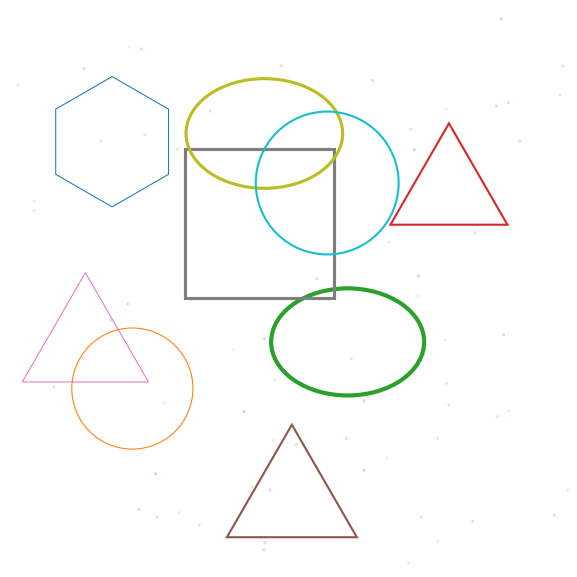[{"shape": "hexagon", "thickness": 0.5, "radius": 0.56, "center": [0.194, 0.754]}, {"shape": "circle", "thickness": 0.5, "radius": 0.52, "center": [0.229, 0.326]}, {"shape": "oval", "thickness": 2, "radius": 0.66, "center": [0.602, 0.407]}, {"shape": "triangle", "thickness": 1, "radius": 0.58, "center": [0.777, 0.669]}, {"shape": "triangle", "thickness": 1, "radius": 0.65, "center": [0.505, 0.134]}, {"shape": "triangle", "thickness": 0.5, "radius": 0.63, "center": [0.148, 0.401]}, {"shape": "square", "thickness": 1.5, "radius": 0.65, "center": [0.449, 0.611]}, {"shape": "oval", "thickness": 1.5, "radius": 0.68, "center": [0.458, 0.768]}, {"shape": "circle", "thickness": 1, "radius": 0.62, "center": [0.567, 0.682]}]